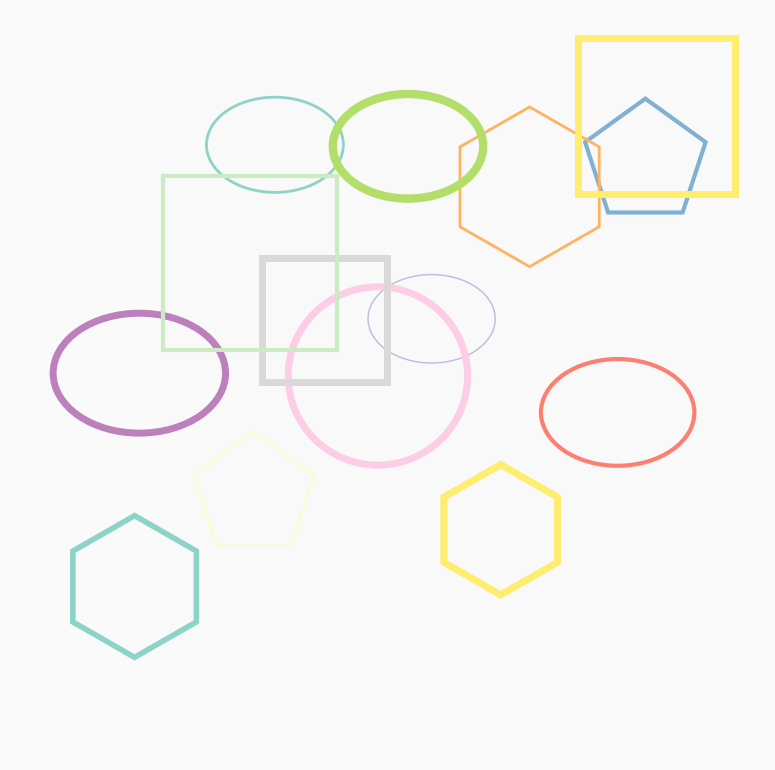[{"shape": "hexagon", "thickness": 2, "radius": 0.46, "center": [0.174, 0.238]}, {"shape": "oval", "thickness": 1, "radius": 0.44, "center": [0.355, 0.812]}, {"shape": "pentagon", "thickness": 0.5, "radius": 0.41, "center": [0.328, 0.358]}, {"shape": "oval", "thickness": 0.5, "radius": 0.41, "center": [0.557, 0.586]}, {"shape": "oval", "thickness": 1.5, "radius": 0.49, "center": [0.797, 0.464]}, {"shape": "pentagon", "thickness": 1.5, "radius": 0.41, "center": [0.833, 0.79]}, {"shape": "hexagon", "thickness": 1, "radius": 0.52, "center": [0.683, 0.757]}, {"shape": "oval", "thickness": 3, "radius": 0.49, "center": [0.526, 0.81]}, {"shape": "circle", "thickness": 2.5, "radius": 0.58, "center": [0.488, 0.512]}, {"shape": "square", "thickness": 2.5, "radius": 0.4, "center": [0.419, 0.585]}, {"shape": "oval", "thickness": 2.5, "radius": 0.56, "center": [0.18, 0.515]}, {"shape": "square", "thickness": 1.5, "radius": 0.56, "center": [0.323, 0.659]}, {"shape": "square", "thickness": 2.5, "radius": 0.51, "center": [0.847, 0.85]}, {"shape": "hexagon", "thickness": 2.5, "radius": 0.42, "center": [0.646, 0.312]}]